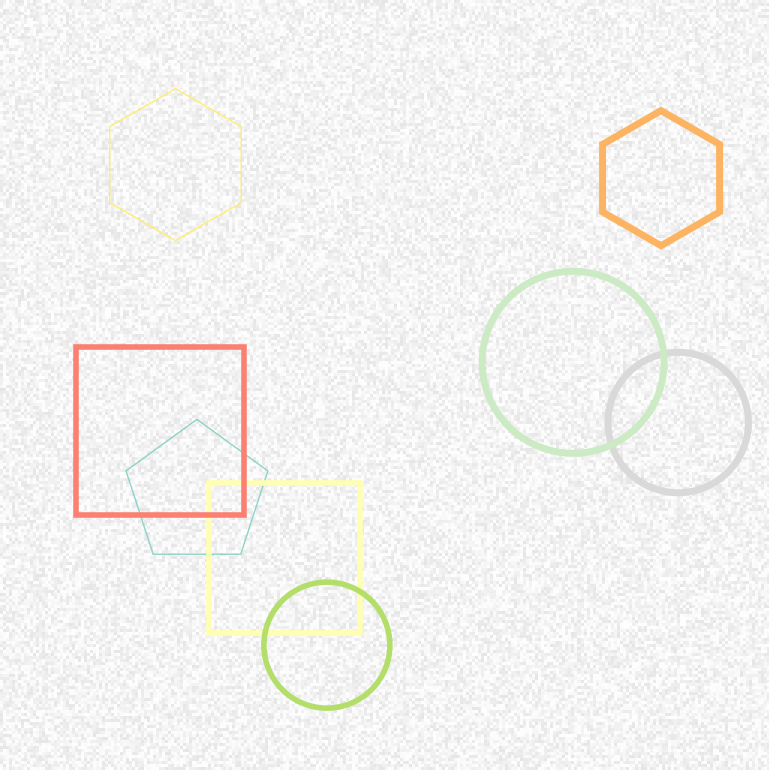[{"shape": "pentagon", "thickness": 0.5, "radius": 0.48, "center": [0.256, 0.359]}, {"shape": "square", "thickness": 2, "radius": 0.49, "center": [0.37, 0.275]}, {"shape": "square", "thickness": 2, "radius": 0.55, "center": [0.208, 0.44]}, {"shape": "hexagon", "thickness": 2.5, "radius": 0.44, "center": [0.859, 0.769]}, {"shape": "circle", "thickness": 2, "radius": 0.41, "center": [0.424, 0.162]}, {"shape": "circle", "thickness": 2.5, "radius": 0.46, "center": [0.881, 0.451]}, {"shape": "circle", "thickness": 2.5, "radius": 0.59, "center": [0.744, 0.529]}, {"shape": "hexagon", "thickness": 0.5, "radius": 0.49, "center": [0.228, 0.786]}]